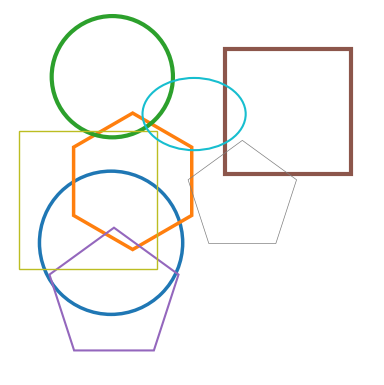[{"shape": "circle", "thickness": 2.5, "radius": 0.93, "center": [0.289, 0.369]}, {"shape": "hexagon", "thickness": 2.5, "radius": 0.89, "center": [0.345, 0.529]}, {"shape": "circle", "thickness": 3, "radius": 0.79, "center": [0.292, 0.801]}, {"shape": "pentagon", "thickness": 1.5, "radius": 0.88, "center": [0.296, 0.232]}, {"shape": "square", "thickness": 3, "radius": 0.82, "center": [0.748, 0.71]}, {"shape": "pentagon", "thickness": 0.5, "radius": 0.74, "center": [0.629, 0.487]}, {"shape": "square", "thickness": 1, "radius": 0.89, "center": [0.228, 0.481]}, {"shape": "oval", "thickness": 1.5, "radius": 0.67, "center": [0.504, 0.704]}]